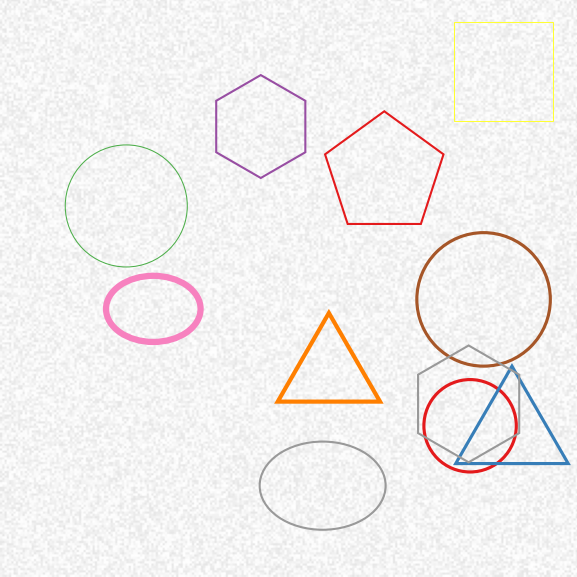[{"shape": "circle", "thickness": 1.5, "radius": 0.4, "center": [0.814, 0.262]}, {"shape": "pentagon", "thickness": 1, "radius": 0.54, "center": [0.665, 0.699]}, {"shape": "triangle", "thickness": 1.5, "radius": 0.56, "center": [0.887, 0.253]}, {"shape": "circle", "thickness": 0.5, "radius": 0.53, "center": [0.219, 0.643]}, {"shape": "hexagon", "thickness": 1, "radius": 0.45, "center": [0.452, 0.78]}, {"shape": "triangle", "thickness": 2, "radius": 0.51, "center": [0.569, 0.355]}, {"shape": "square", "thickness": 0.5, "radius": 0.43, "center": [0.872, 0.875]}, {"shape": "circle", "thickness": 1.5, "radius": 0.58, "center": [0.837, 0.481]}, {"shape": "oval", "thickness": 3, "radius": 0.41, "center": [0.265, 0.464]}, {"shape": "hexagon", "thickness": 1, "radius": 0.51, "center": [0.812, 0.3]}, {"shape": "oval", "thickness": 1, "radius": 0.55, "center": [0.559, 0.158]}]